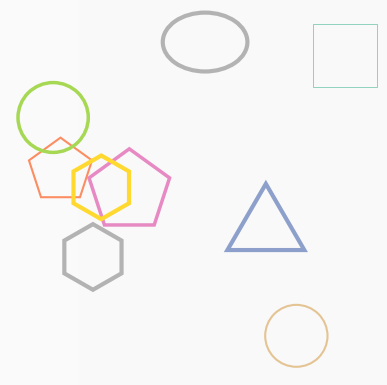[{"shape": "square", "thickness": 0.5, "radius": 0.41, "center": [0.891, 0.855]}, {"shape": "pentagon", "thickness": 1.5, "radius": 0.43, "center": [0.156, 0.557]}, {"shape": "triangle", "thickness": 3, "radius": 0.57, "center": [0.686, 0.408]}, {"shape": "pentagon", "thickness": 2.5, "radius": 0.55, "center": [0.334, 0.504]}, {"shape": "circle", "thickness": 2.5, "radius": 0.45, "center": [0.137, 0.695]}, {"shape": "hexagon", "thickness": 3, "radius": 0.41, "center": [0.261, 0.513]}, {"shape": "circle", "thickness": 1.5, "radius": 0.4, "center": [0.765, 0.128]}, {"shape": "oval", "thickness": 3, "radius": 0.55, "center": [0.529, 0.891]}, {"shape": "hexagon", "thickness": 3, "radius": 0.43, "center": [0.24, 0.333]}]